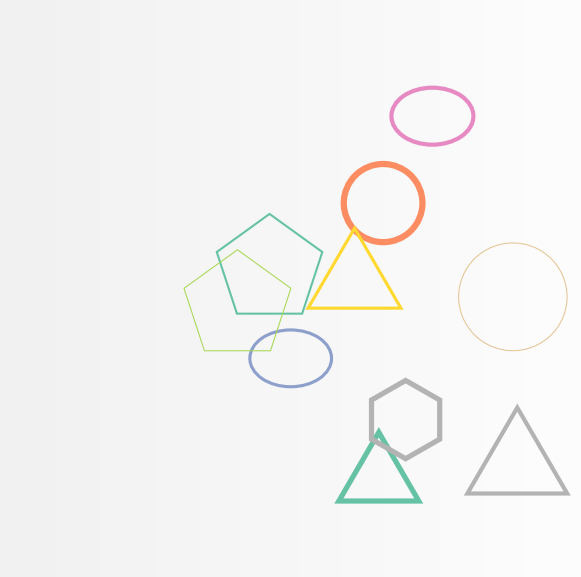[{"shape": "pentagon", "thickness": 1, "radius": 0.48, "center": [0.464, 0.533]}, {"shape": "triangle", "thickness": 2.5, "radius": 0.4, "center": [0.652, 0.171]}, {"shape": "circle", "thickness": 3, "radius": 0.34, "center": [0.659, 0.647]}, {"shape": "oval", "thickness": 1.5, "radius": 0.35, "center": [0.5, 0.379]}, {"shape": "oval", "thickness": 2, "radius": 0.35, "center": [0.744, 0.798]}, {"shape": "pentagon", "thickness": 0.5, "radius": 0.48, "center": [0.409, 0.47]}, {"shape": "triangle", "thickness": 1.5, "radius": 0.46, "center": [0.61, 0.512]}, {"shape": "circle", "thickness": 0.5, "radius": 0.47, "center": [0.882, 0.485]}, {"shape": "hexagon", "thickness": 2.5, "radius": 0.34, "center": [0.698, 0.273]}, {"shape": "triangle", "thickness": 2, "radius": 0.5, "center": [0.89, 0.194]}]